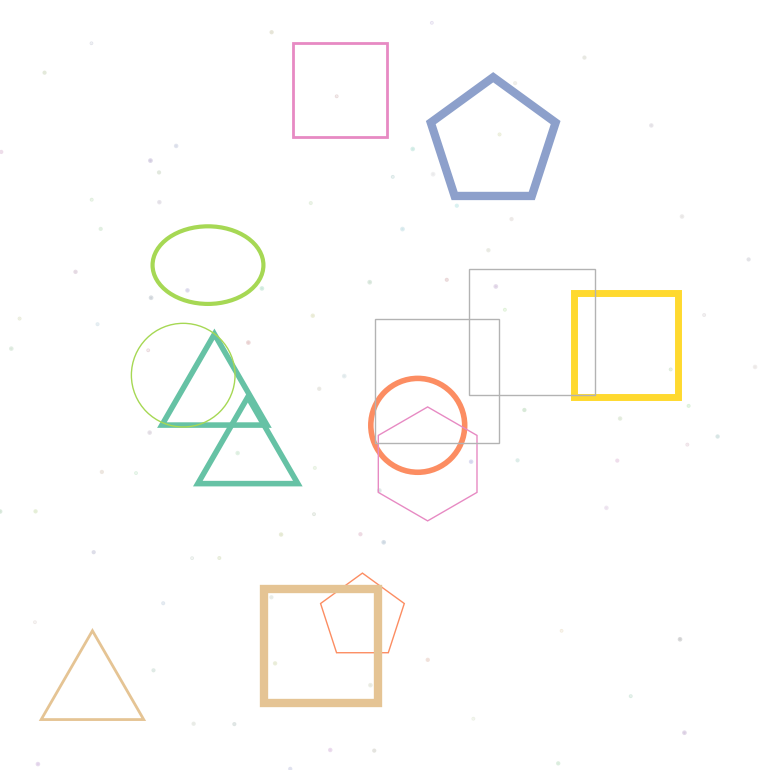[{"shape": "triangle", "thickness": 2, "radius": 0.39, "center": [0.278, 0.487]}, {"shape": "triangle", "thickness": 2, "radius": 0.37, "center": [0.322, 0.409]}, {"shape": "circle", "thickness": 2, "radius": 0.3, "center": [0.543, 0.448]}, {"shape": "pentagon", "thickness": 0.5, "radius": 0.29, "center": [0.471, 0.199]}, {"shape": "pentagon", "thickness": 3, "radius": 0.43, "center": [0.641, 0.814]}, {"shape": "hexagon", "thickness": 0.5, "radius": 0.37, "center": [0.555, 0.398]}, {"shape": "square", "thickness": 1, "radius": 0.31, "center": [0.441, 0.883]}, {"shape": "circle", "thickness": 0.5, "radius": 0.34, "center": [0.238, 0.513]}, {"shape": "oval", "thickness": 1.5, "radius": 0.36, "center": [0.27, 0.656]}, {"shape": "square", "thickness": 2.5, "radius": 0.34, "center": [0.813, 0.552]}, {"shape": "triangle", "thickness": 1, "radius": 0.38, "center": [0.12, 0.104]}, {"shape": "square", "thickness": 3, "radius": 0.37, "center": [0.417, 0.161]}, {"shape": "square", "thickness": 0.5, "radius": 0.4, "center": [0.567, 0.505]}, {"shape": "square", "thickness": 0.5, "radius": 0.41, "center": [0.691, 0.569]}]